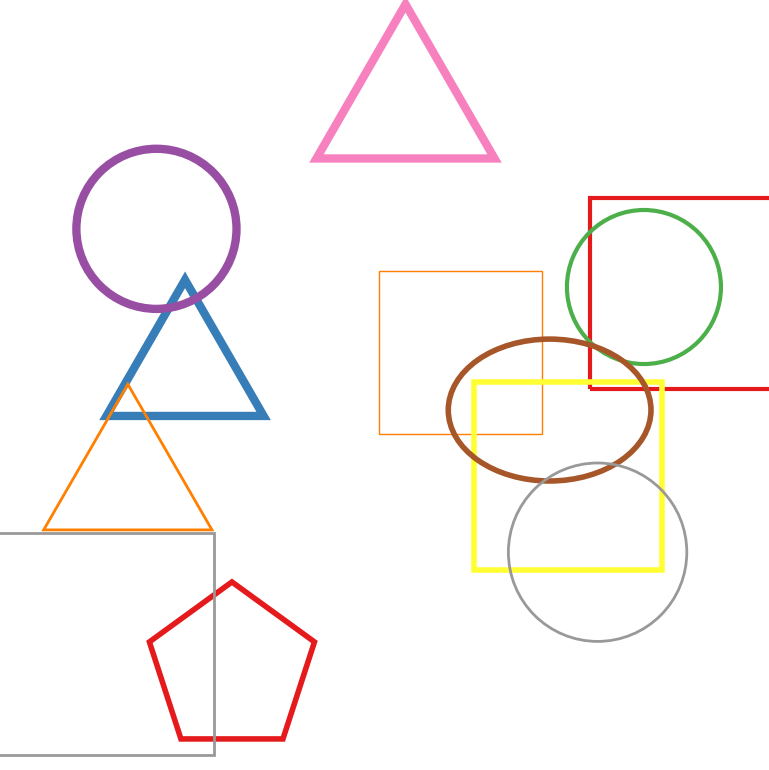[{"shape": "square", "thickness": 1.5, "radius": 0.62, "center": [0.89, 0.619]}, {"shape": "pentagon", "thickness": 2, "radius": 0.56, "center": [0.301, 0.132]}, {"shape": "triangle", "thickness": 3, "radius": 0.59, "center": [0.24, 0.519]}, {"shape": "circle", "thickness": 1.5, "radius": 0.5, "center": [0.836, 0.627]}, {"shape": "circle", "thickness": 3, "radius": 0.52, "center": [0.203, 0.703]}, {"shape": "square", "thickness": 0.5, "radius": 0.53, "center": [0.598, 0.543]}, {"shape": "triangle", "thickness": 1, "radius": 0.63, "center": [0.166, 0.375]}, {"shape": "square", "thickness": 2, "radius": 0.61, "center": [0.737, 0.382]}, {"shape": "oval", "thickness": 2, "radius": 0.66, "center": [0.714, 0.467]}, {"shape": "triangle", "thickness": 3, "radius": 0.67, "center": [0.527, 0.861]}, {"shape": "square", "thickness": 1, "radius": 0.72, "center": [0.134, 0.164]}, {"shape": "circle", "thickness": 1, "radius": 0.58, "center": [0.776, 0.283]}]